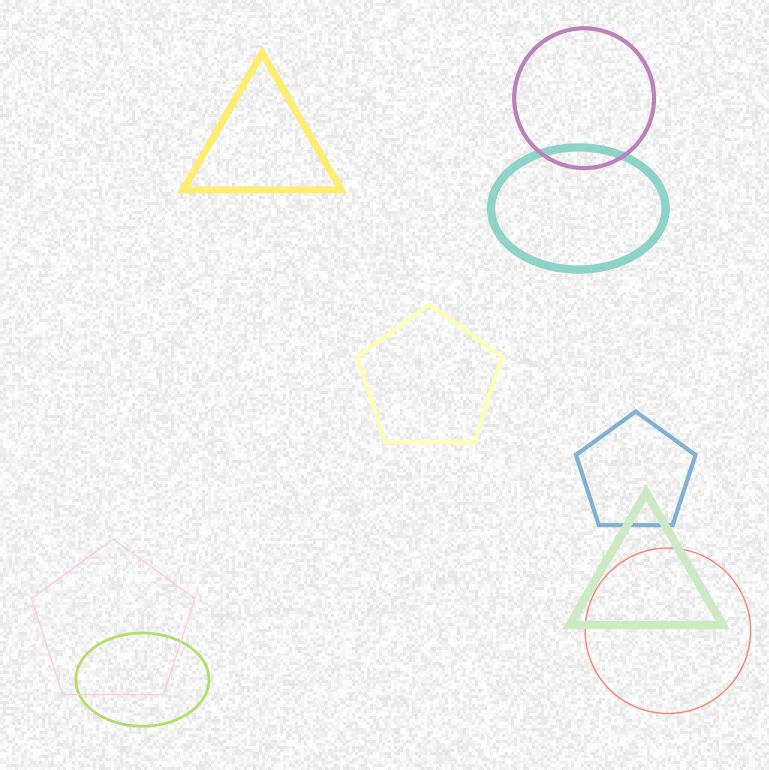[{"shape": "oval", "thickness": 3, "radius": 0.57, "center": [0.751, 0.729]}, {"shape": "pentagon", "thickness": 1.5, "radius": 0.49, "center": [0.558, 0.506]}, {"shape": "circle", "thickness": 0.5, "radius": 0.54, "center": [0.867, 0.181]}, {"shape": "pentagon", "thickness": 1.5, "radius": 0.41, "center": [0.826, 0.384]}, {"shape": "oval", "thickness": 1, "radius": 0.43, "center": [0.185, 0.117]}, {"shape": "pentagon", "thickness": 0.5, "radius": 0.56, "center": [0.147, 0.188]}, {"shape": "circle", "thickness": 1.5, "radius": 0.45, "center": [0.759, 0.873]}, {"shape": "triangle", "thickness": 3, "radius": 0.57, "center": [0.839, 0.246]}, {"shape": "triangle", "thickness": 2.5, "radius": 0.59, "center": [0.34, 0.813]}]